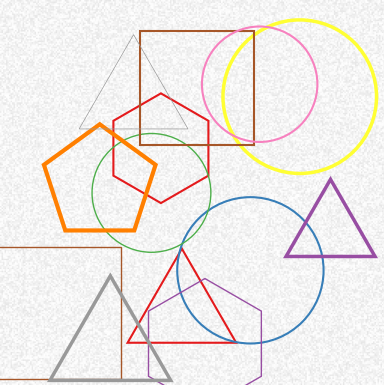[{"shape": "hexagon", "thickness": 1.5, "radius": 0.71, "center": [0.418, 0.615]}, {"shape": "triangle", "thickness": 1.5, "radius": 0.81, "center": [0.472, 0.191]}, {"shape": "circle", "thickness": 1.5, "radius": 0.95, "center": [0.65, 0.298]}, {"shape": "circle", "thickness": 1, "radius": 0.77, "center": [0.393, 0.499]}, {"shape": "hexagon", "thickness": 1, "radius": 0.85, "center": [0.532, 0.107]}, {"shape": "triangle", "thickness": 2.5, "radius": 0.67, "center": [0.858, 0.401]}, {"shape": "pentagon", "thickness": 3, "radius": 0.76, "center": [0.259, 0.525]}, {"shape": "circle", "thickness": 2.5, "radius": 1.0, "center": [0.779, 0.749]}, {"shape": "square", "thickness": 1.5, "radius": 0.74, "center": [0.511, 0.771]}, {"shape": "square", "thickness": 1, "radius": 0.86, "center": [0.141, 0.186]}, {"shape": "circle", "thickness": 1.5, "radius": 0.75, "center": [0.674, 0.781]}, {"shape": "triangle", "thickness": 2.5, "radius": 0.91, "center": [0.287, 0.103]}, {"shape": "triangle", "thickness": 0.5, "radius": 0.82, "center": [0.347, 0.747]}]